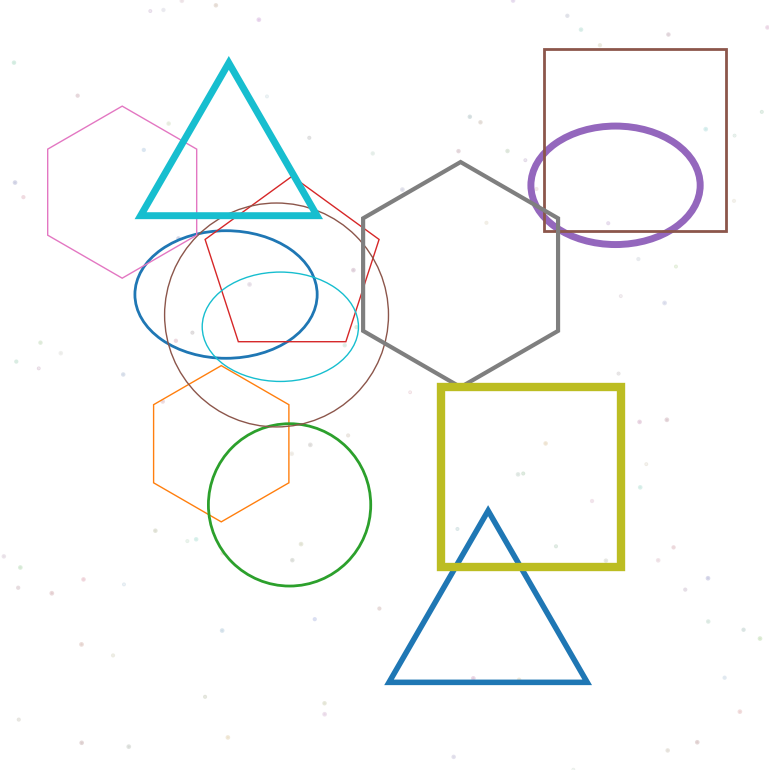[{"shape": "triangle", "thickness": 2, "radius": 0.74, "center": [0.634, 0.188]}, {"shape": "oval", "thickness": 1, "radius": 0.59, "center": [0.294, 0.618]}, {"shape": "hexagon", "thickness": 0.5, "radius": 0.51, "center": [0.287, 0.424]}, {"shape": "circle", "thickness": 1, "radius": 0.53, "center": [0.376, 0.344]}, {"shape": "pentagon", "thickness": 0.5, "radius": 0.59, "center": [0.379, 0.652]}, {"shape": "oval", "thickness": 2.5, "radius": 0.55, "center": [0.799, 0.759]}, {"shape": "circle", "thickness": 0.5, "radius": 0.73, "center": [0.359, 0.591]}, {"shape": "square", "thickness": 1, "radius": 0.59, "center": [0.825, 0.818]}, {"shape": "hexagon", "thickness": 0.5, "radius": 0.56, "center": [0.159, 0.75]}, {"shape": "hexagon", "thickness": 1.5, "radius": 0.73, "center": [0.598, 0.643]}, {"shape": "square", "thickness": 3, "radius": 0.59, "center": [0.689, 0.381]}, {"shape": "triangle", "thickness": 2.5, "radius": 0.66, "center": [0.297, 0.786]}, {"shape": "oval", "thickness": 0.5, "radius": 0.51, "center": [0.364, 0.576]}]